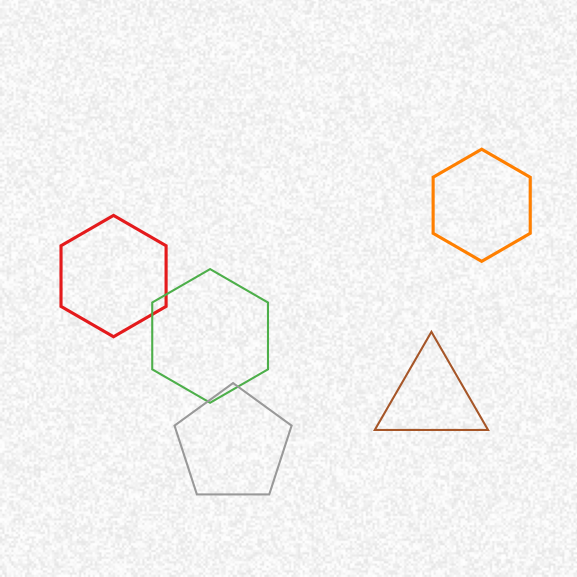[{"shape": "hexagon", "thickness": 1.5, "radius": 0.53, "center": [0.197, 0.521]}, {"shape": "hexagon", "thickness": 1, "radius": 0.58, "center": [0.364, 0.417]}, {"shape": "hexagon", "thickness": 1.5, "radius": 0.49, "center": [0.834, 0.644]}, {"shape": "triangle", "thickness": 1, "radius": 0.57, "center": [0.747, 0.311]}, {"shape": "pentagon", "thickness": 1, "radius": 0.53, "center": [0.404, 0.229]}]